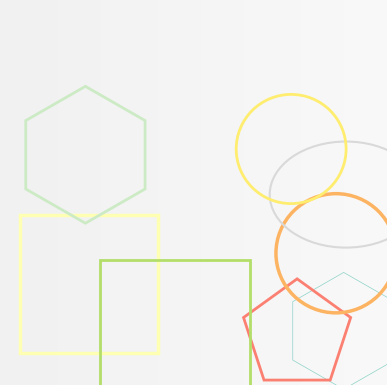[{"shape": "hexagon", "thickness": 0.5, "radius": 0.76, "center": [0.887, 0.141]}, {"shape": "square", "thickness": 2.5, "radius": 0.89, "center": [0.229, 0.262]}, {"shape": "pentagon", "thickness": 2, "radius": 0.73, "center": [0.767, 0.13]}, {"shape": "circle", "thickness": 2.5, "radius": 0.77, "center": [0.867, 0.342]}, {"shape": "square", "thickness": 2, "radius": 0.97, "center": [0.452, 0.132]}, {"shape": "oval", "thickness": 1.5, "radius": 0.98, "center": [0.893, 0.495]}, {"shape": "hexagon", "thickness": 2, "radius": 0.89, "center": [0.22, 0.598]}, {"shape": "circle", "thickness": 2, "radius": 0.71, "center": [0.751, 0.613]}]